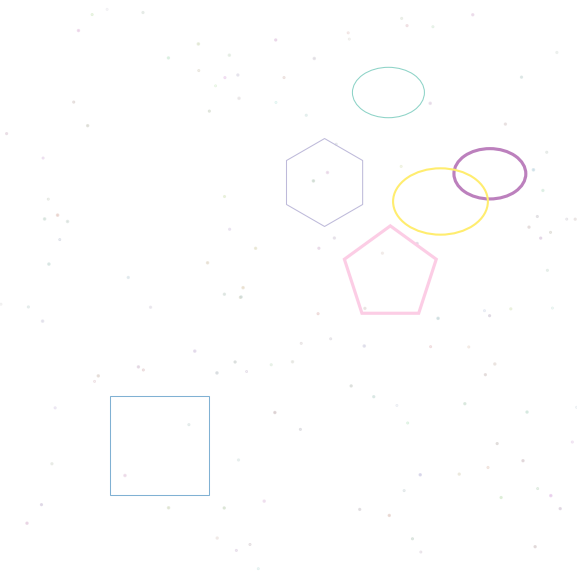[{"shape": "oval", "thickness": 0.5, "radius": 0.31, "center": [0.673, 0.839]}, {"shape": "hexagon", "thickness": 0.5, "radius": 0.38, "center": [0.562, 0.683]}, {"shape": "square", "thickness": 0.5, "radius": 0.43, "center": [0.277, 0.228]}, {"shape": "pentagon", "thickness": 1.5, "radius": 0.42, "center": [0.676, 0.524]}, {"shape": "oval", "thickness": 1.5, "radius": 0.31, "center": [0.848, 0.698]}, {"shape": "oval", "thickness": 1, "radius": 0.41, "center": [0.763, 0.65]}]